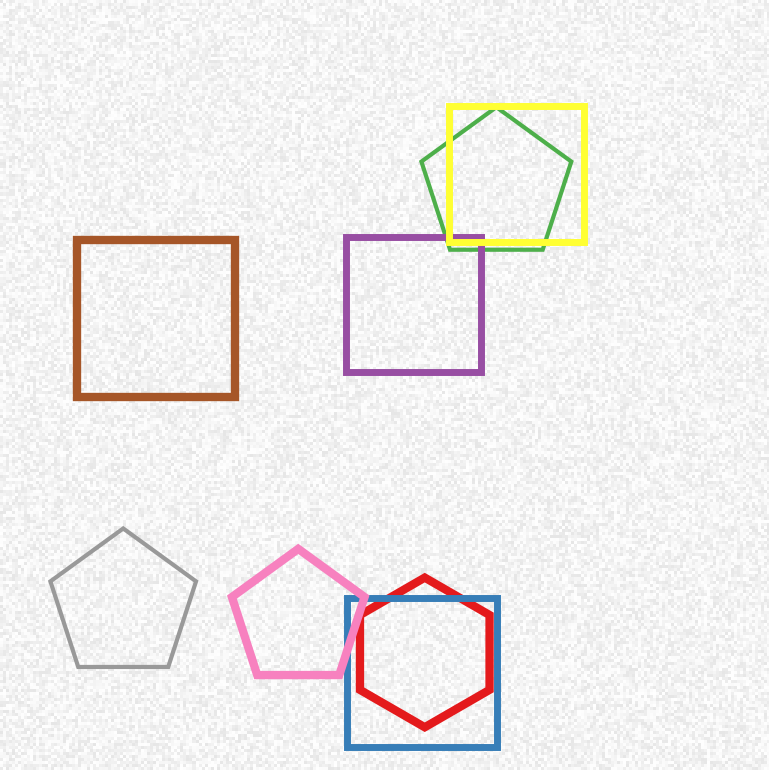[{"shape": "hexagon", "thickness": 3, "radius": 0.49, "center": [0.552, 0.153]}, {"shape": "square", "thickness": 2.5, "radius": 0.48, "center": [0.548, 0.126]}, {"shape": "pentagon", "thickness": 1.5, "radius": 0.51, "center": [0.645, 0.758]}, {"shape": "square", "thickness": 2.5, "radius": 0.44, "center": [0.537, 0.604]}, {"shape": "square", "thickness": 2.5, "radius": 0.44, "center": [0.671, 0.774]}, {"shape": "square", "thickness": 3, "radius": 0.51, "center": [0.203, 0.586]}, {"shape": "pentagon", "thickness": 3, "radius": 0.45, "center": [0.387, 0.197]}, {"shape": "pentagon", "thickness": 1.5, "radius": 0.5, "center": [0.16, 0.214]}]